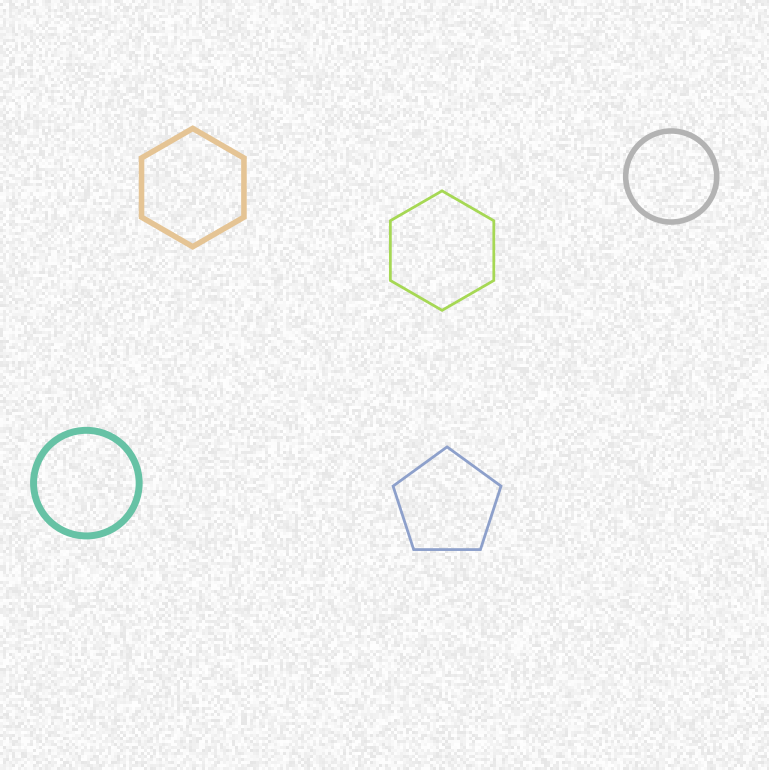[{"shape": "circle", "thickness": 2.5, "radius": 0.34, "center": [0.112, 0.373]}, {"shape": "pentagon", "thickness": 1, "radius": 0.37, "center": [0.581, 0.346]}, {"shape": "hexagon", "thickness": 1, "radius": 0.39, "center": [0.574, 0.675]}, {"shape": "hexagon", "thickness": 2, "radius": 0.38, "center": [0.25, 0.756]}, {"shape": "circle", "thickness": 2, "radius": 0.3, "center": [0.872, 0.771]}]